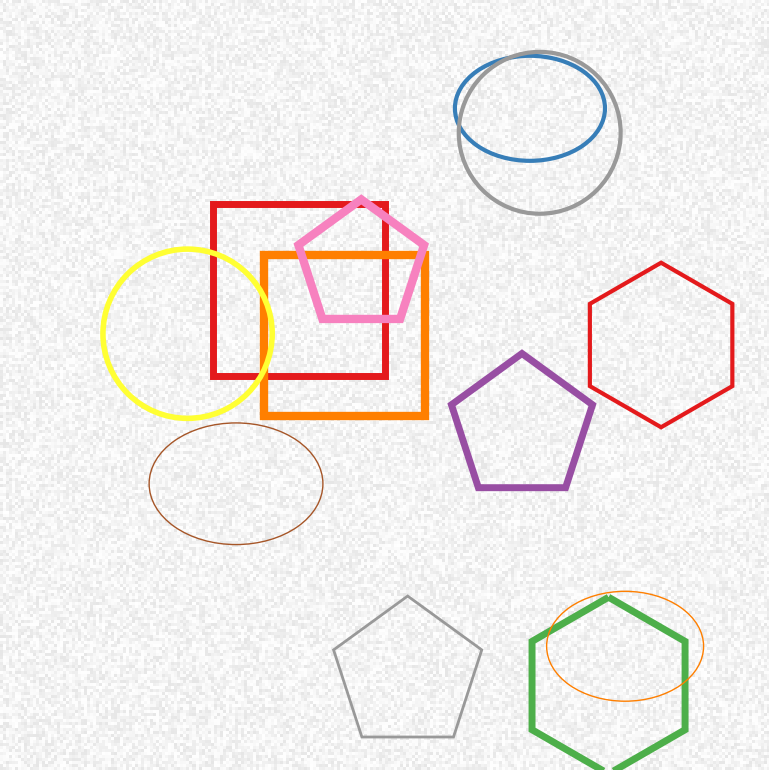[{"shape": "square", "thickness": 2.5, "radius": 0.56, "center": [0.388, 0.623]}, {"shape": "hexagon", "thickness": 1.5, "radius": 0.53, "center": [0.859, 0.552]}, {"shape": "oval", "thickness": 1.5, "radius": 0.49, "center": [0.688, 0.859]}, {"shape": "hexagon", "thickness": 2.5, "radius": 0.57, "center": [0.79, 0.11]}, {"shape": "pentagon", "thickness": 2.5, "radius": 0.48, "center": [0.678, 0.445]}, {"shape": "oval", "thickness": 0.5, "radius": 0.51, "center": [0.812, 0.161]}, {"shape": "square", "thickness": 3, "radius": 0.52, "center": [0.448, 0.564]}, {"shape": "circle", "thickness": 2, "radius": 0.55, "center": [0.244, 0.567]}, {"shape": "oval", "thickness": 0.5, "radius": 0.56, "center": [0.307, 0.372]}, {"shape": "pentagon", "thickness": 3, "radius": 0.43, "center": [0.469, 0.655]}, {"shape": "circle", "thickness": 1.5, "radius": 0.53, "center": [0.701, 0.828]}, {"shape": "pentagon", "thickness": 1, "radius": 0.51, "center": [0.529, 0.125]}]